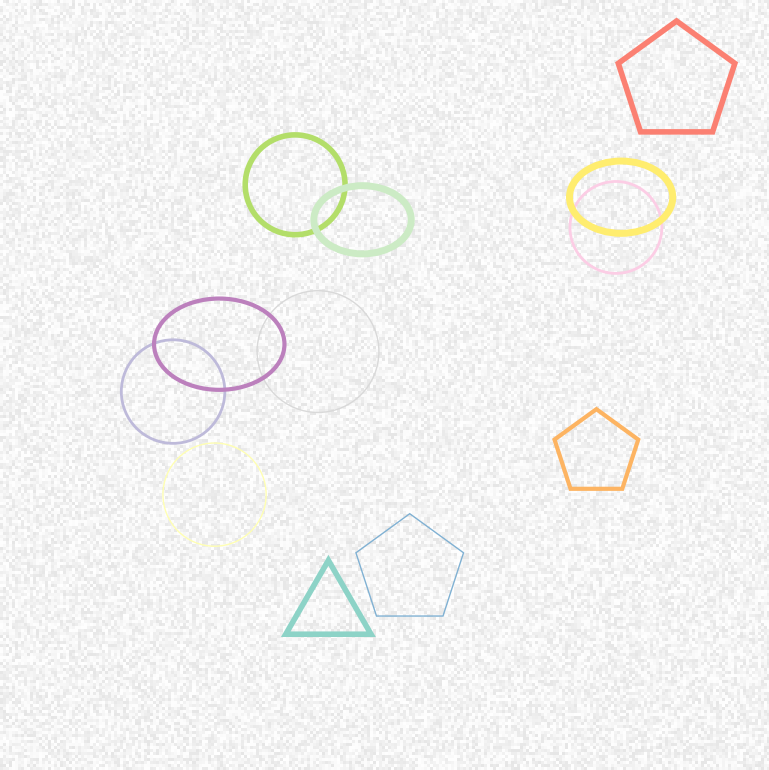[{"shape": "triangle", "thickness": 2, "radius": 0.32, "center": [0.426, 0.208]}, {"shape": "circle", "thickness": 0.5, "radius": 0.34, "center": [0.279, 0.358]}, {"shape": "circle", "thickness": 1, "radius": 0.34, "center": [0.225, 0.491]}, {"shape": "pentagon", "thickness": 2, "radius": 0.4, "center": [0.879, 0.893]}, {"shape": "pentagon", "thickness": 0.5, "radius": 0.37, "center": [0.532, 0.259]}, {"shape": "pentagon", "thickness": 1.5, "radius": 0.29, "center": [0.775, 0.411]}, {"shape": "circle", "thickness": 2, "radius": 0.32, "center": [0.383, 0.76]}, {"shape": "circle", "thickness": 1, "radius": 0.3, "center": [0.8, 0.705]}, {"shape": "circle", "thickness": 0.5, "radius": 0.4, "center": [0.413, 0.543]}, {"shape": "oval", "thickness": 1.5, "radius": 0.42, "center": [0.285, 0.553]}, {"shape": "oval", "thickness": 2.5, "radius": 0.32, "center": [0.471, 0.715]}, {"shape": "oval", "thickness": 2.5, "radius": 0.34, "center": [0.807, 0.744]}]